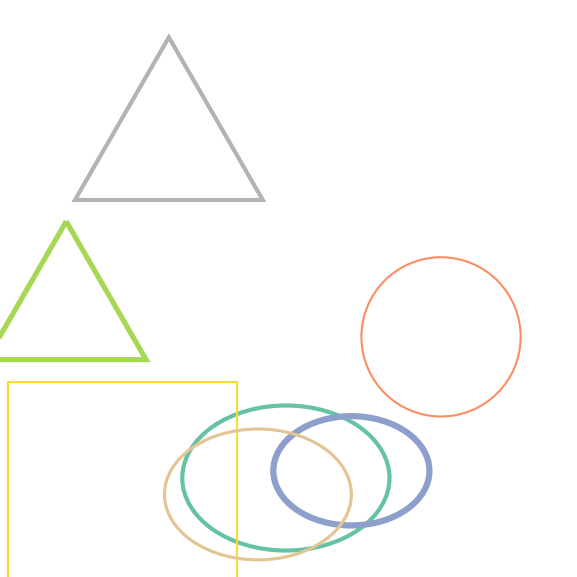[{"shape": "oval", "thickness": 2, "radius": 0.9, "center": [0.495, 0.171]}, {"shape": "circle", "thickness": 1, "radius": 0.69, "center": [0.764, 0.416]}, {"shape": "oval", "thickness": 3, "radius": 0.68, "center": [0.608, 0.184]}, {"shape": "triangle", "thickness": 2.5, "radius": 0.8, "center": [0.115, 0.456]}, {"shape": "square", "thickness": 1, "radius": 0.99, "center": [0.212, 0.138]}, {"shape": "oval", "thickness": 1.5, "radius": 0.81, "center": [0.447, 0.143]}, {"shape": "triangle", "thickness": 2, "radius": 0.94, "center": [0.292, 0.747]}]